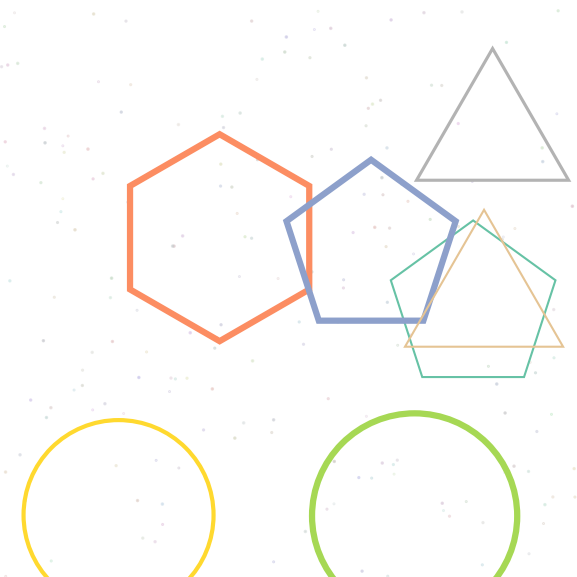[{"shape": "pentagon", "thickness": 1, "radius": 0.75, "center": [0.819, 0.467]}, {"shape": "hexagon", "thickness": 3, "radius": 0.9, "center": [0.38, 0.588]}, {"shape": "pentagon", "thickness": 3, "radius": 0.77, "center": [0.643, 0.568]}, {"shape": "circle", "thickness": 3, "radius": 0.89, "center": [0.718, 0.106]}, {"shape": "circle", "thickness": 2, "radius": 0.82, "center": [0.205, 0.107]}, {"shape": "triangle", "thickness": 1, "radius": 0.79, "center": [0.838, 0.478]}, {"shape": "triangle", "thickness": 1.5, "radius": 0.76, "center": [0.853, 0.763]}]